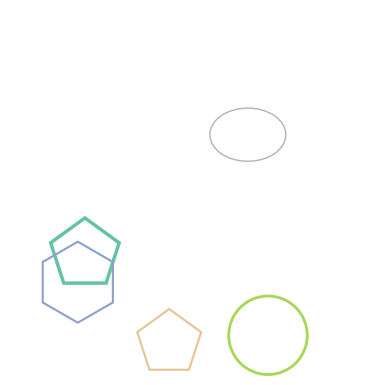[{"shape": "pentagon", "thickness": 2.5, "radius": 0.47, "center": [0.221, 0.34]}, {"shape": "hexagon", "thickness": 1.5, "radius": 0.53, "center": [0.202, 0.267]}, {"shape": "circle", "thickness": 2, "radius": 0.51, "center": [0.696, 0.129]}, {"shape": "pentagon", "thickness": 1.5, "radius": 0.44, "center": [0.439, 0.11]}, {"shape": "oval", "thickness": 1, "radius": 0.49, "center": [0.644, 0.65]}]